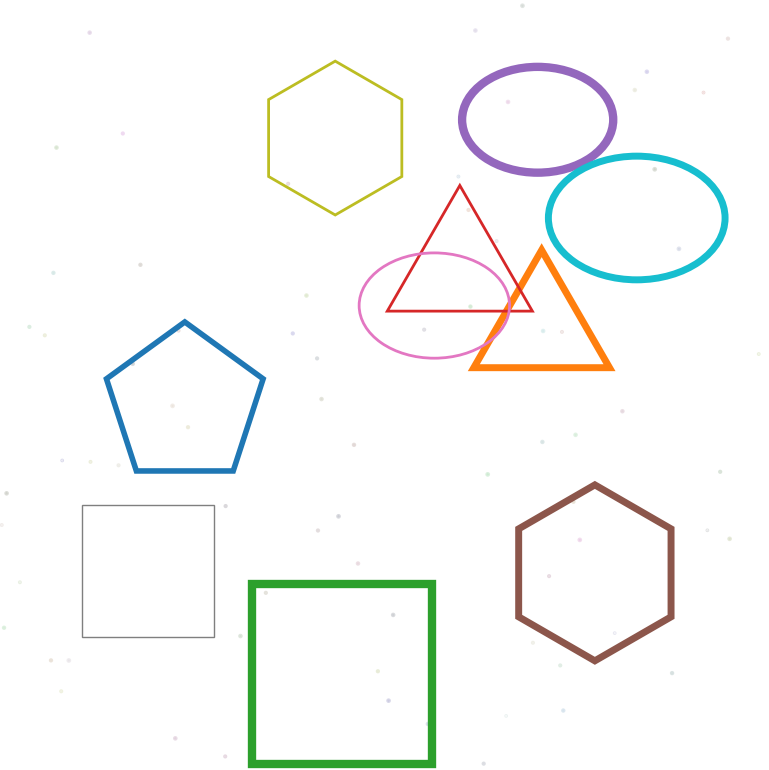[{"shape": "pentagon", "thickness": 2, "radius": 0.53, "center": [0.24, 0.475]}, {"shape": "triangle", "thickness": 2.5, "radius": 0.51, "center": [0.703, 0.573]}, {"shape": "square", "thickness": 3, "radius": 0.59, "center": [0.444, 0.125]}, {"shape": "triangle", "thickness": 1, "radius": 0.54, "center": [0.597, 0.65]}, {"shape": "oval", "thickness": 3, "radius": 0.49, "center": [0.698, 0.844]}, {"shape": "hexagon", "thickness": 2.5, "radius": 0.57, "center": [0.773, 0.256]}, {"shape": "oval", "thickness": 1, "radius": 0.49, "center": [0.564, 0.603]}, {"shape": "square", "thickness": 0.5, "radius": 0.43, "center": [0.192, 0.259]}, {"shape": "hexagon", "thickness": 1, "radius": 0.5, "center": [0.435, 0.821]}, {"shape": "oval", "thickness": 2.5, "radius": 0.57, "center": [0.827, 0.717]}]